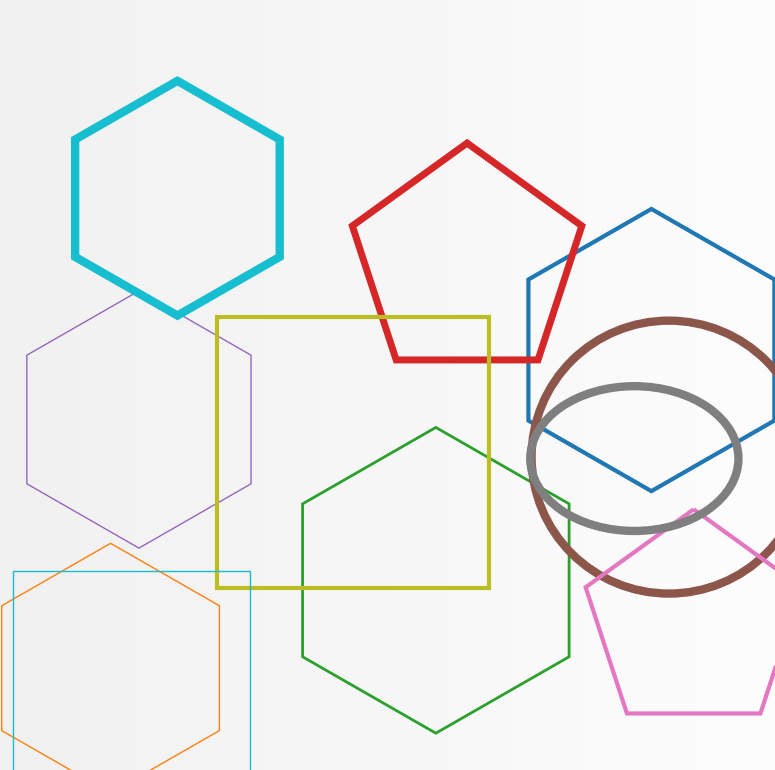[{"shape": "hexagon", "thickness": 1.5, "radius": 0.92, "center": [0.841, 0.545]}, {"shape": "hexagon", "thickness": 0.5, "radius": 0.81, "center": [0.143, 0.132]}, {"shape": "hexagon", "thickness": 1, "radius": 0.99, "center": [0.562, 0.246]}, {"shape": "pentagon", "thickness": 2.5, "radius": 0.78, "center": [0.603, 0.659]}, {"shape": "hexagon", "thickness": 0.5, "radius": 0.84, "center": [0.179, 0.455]}, {"shape": "circle", "thickness": 3, "radius": 0.89, "center": [0.863, 0.406]}, {"shape": "pentagon", "thickness": 1.5, "radius": 0.73, "center": [0.895, 0.192]}, {"shape": "oval", "thickness": 3, "radius": 0.67, "center": [0.819, 0.404]}, {"shape": "square", "thickness": 1.5, "radius": 0.88, "center": [0.456, 0.413]}, {"shape": "square", "thickness": 0.5, "radius": 0.77, "center": [0.17, 0.105]}, {"shape": "hexagon", "thickness": 3, "radius": 0.76, "center": [0.229, 0.743]}]